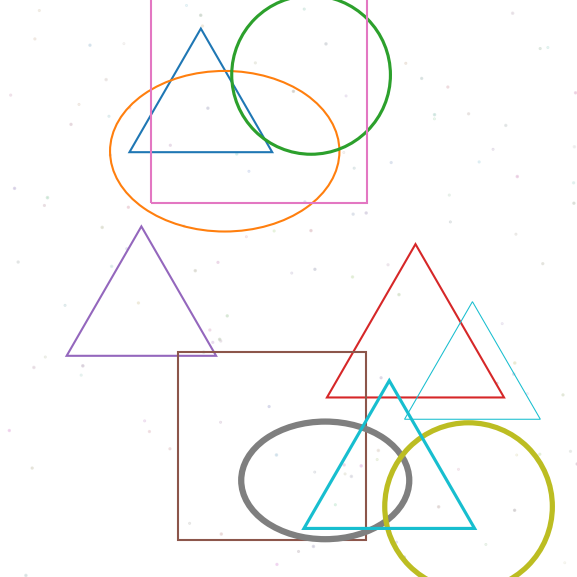[{"shape": "triangle", "thickness": 1, "radius": 0.71, "center": [0.348, 0.807]}, {"shape": "oval", "thickness": 1, "radius": 0.99, "center": [0.389, 0.737]}, {"shape": "circle", "thickness": 1.5, "radius": 0.69, "center": [0.539, 0.869]}, {"shape": "triangle", "thickness": 1, "radius": 0.89, "center": [0.719, 0.399]}, {"shape": "triangle", "thickness": 1, "radius": 0.75, "center": [0.245, 0.458]}, {"shape": "square", "thickness": 1, "radius": 0.81, "center": [0.471, 0.227]}, {"shape": "square", "thickness": 1, "radius": 0.94, "center": [0.448, 0.835]}, {"shape": "oval", "thickness": 3, "radius": 0.73, "center": [0.563, 0.167]}, {"shape": "circle", "thickness": 2.5, "radius": 0.73, "center": [0.811, 0.122]}, {"shape": "triangle", "thickness": 0.5, "radius": 0.68, "center": [0.818, 0.341]}, {"shape": "triangle", "thickness": 1.5, "radius": 0.85, "center": [0.674, 0.169]}]